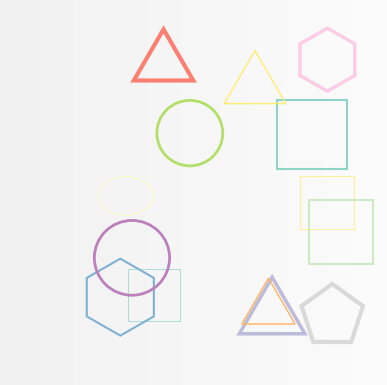[{"shape": "square", "thickness": 0.5, "radius": 0.34, "center": [0.397, 0.235]}, {"shape": "square", "thickness": 1.5, "radius": 0.45, "center": [0.805, 0.651]}, {"shape": "oval", "thickness": 0.5, "radius": 0.36, "center": [0.325, 0.491]}, {"shape": "triangle", "thickness": 2.5, "radius": 0.49, "center": [0.702, 0.182]}, {"shape": "triangle", "thickness": 3, "radius": 0.44, "center": [0.422, 0.835]}, {"shape": "hexagon", "thickness": 1.5, "radius": 0.5, "center": [0.31, 0.228]}, {"shape": "triangle", "thickness": 1, "radius": 0.4, "center": [0.693, 0.198]}, {"shape": "circle", "thickness": 2, "radius": 0.43, "center": [0.49, 0.654]}, {"shape": "hexagon", "thickness": 2.5, "radius": 0.41, "center": [0.845, 0.845]}, {"shape": "pentagon", "thickness": 3, "radius": 0.42, "center": [0.857, 0.179]}, {"shape": "circle", "thickness": 2, "radius": 0.49, "center": [0.341, 0.33]}, {"shape": "square", "thickness": 1.5, "radius": 0.42, "center": [0.881, 0.398]}, {"shape": "square", "thickness": 0.5, "radius": 0.34, "center": [0.844, 0.475]}, {"shape": "triangle", "thickness": 1, "radius": 0.46, "center": [0.658, 0.777]}]